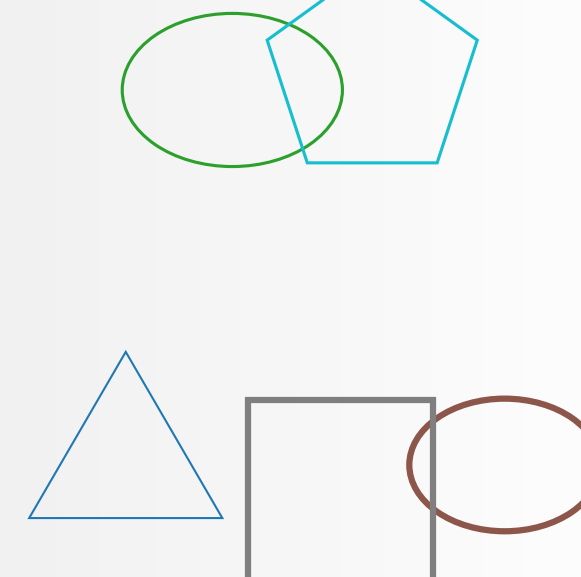[{"shape": "triangle", "thickness": 1, "radius": 0.96, "center": [0.216, 0.198]}, {"shape": "oval", "thickness": 1.5, "radius": 0.95, "center": [0.4, 0.843]}, {"shape": "oval", "thickness": 3, "radius": 0.82, "center": [0.868, 0.194]}, {"shape": "square", "thickness": 3, "radius": 0.8, "center": [0.586, 0.148]}, {"shape": "pentagon", "thickness": 1.5, "radius": 0.95, "center": [0.64, 0.871]}]